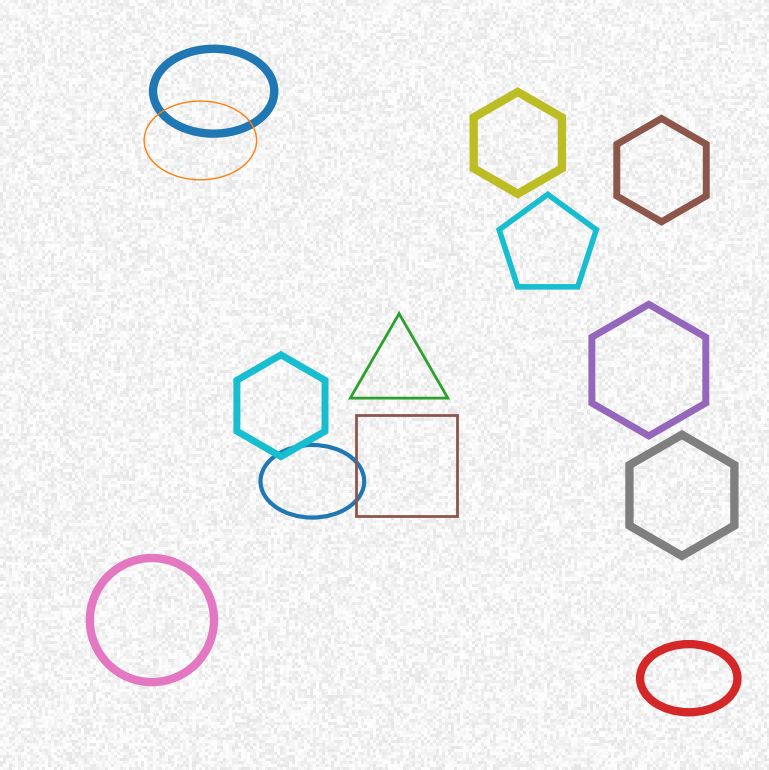[{"shape": "oval", "thickness": 3, "radius": 0.39, "center": [0.277, 0.882]}, {"shape": "oval", "thickness": 1.5, "radius": 0.34, "center": [0.406, 0.375]}, {"shape": "oval", "thickness": 0.5, "radius": 0.37, "center": [0.26, 0.818]}, {"shape": "triangle", "thickness": 1, "radius": 0.37, "center": [0.518, 0.52]}, {"shape": "oval", "thickness": 3, "radius": 0.32, "center": [0.894, 0.119]}, {"shape": "hexagon", "thickness": 2.5, "radius": 0.43, "center": [0.843, 0.519]}, {"shape": "square", "thickness": 1, "radius": 0.33, "center": [0.528, 0.396]}, {"shape": "hexagon", "thickness": 2.5, "radius": 0.34, "center": [0.859, 0.779]}, {"shape": "circle", "thickness": 3, "radius": 0.4, "center": [0.197, 0.195]}, {"shape": "hexagon", "thickness": 3, "radius": 0.39, "center": [0.886, 0.357]}, {"shape": "hexagon", "thickness": 3, "radius": 0.33, "center": [0.672, 0.814]}, {"shape": "hexagon", "thickness": 2.5, "radius": 0.33, "center": [0.365, 0.473]}, {"shape": "pentagon", "thickness": 2, "radius": 0.33, "center": [0.711, 0.681]}]